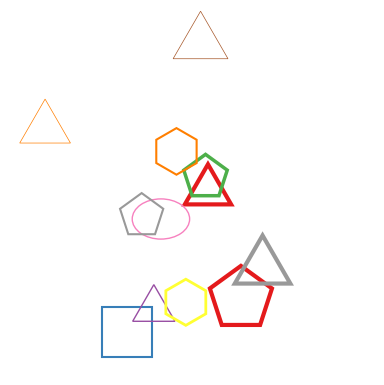[{"shape": "pentagon", "thickness": 3, "radius": 0.42, "center": [0.626, 0.225]}, {"shape": "triangle", "thickness": 3, "radius": 0.35, "center": [0.54, 0.504]}, {"shape": "square", "thickness": 1.5, "radius": 0.32, "center": [0.33, 0.137]}, {"shape": "pentagon", "thickness": 2.5, "radius": 0.3, "center": [0.534, 0.54]}, {"shape": "triangle", "thickness": 1, "radius": 0.32, "center": [0.4, 0.197]}, {"shape": "hexagon", "thickness": 1.5, "radius": 0.3, "center": [0.458, 0.607]}, {"shape": "triangle", "thickness": 0.5, "radius": 0.38, "center": [0.117, 0.667]}, {"shape": "hexagon", "thickness": 2, "radius": 0.3, "center": [0.483, 0.215]}, {"shape": "triangle", "thickness": 0.5, "radius": 0.41, "center": [0.521, 0.889]}, {"shape": "oval", "thickness": 1, "radius": 0.37, "center": [0.418, 0.431]}, {"shape": "triangle", "thickness": 3, "radius": 0.42, "center": [0.682, 0.305]}, {"shape": "pentagon", "thickness": 1.5, "radius": 0.3, "center": [0.368, 0.439]}]